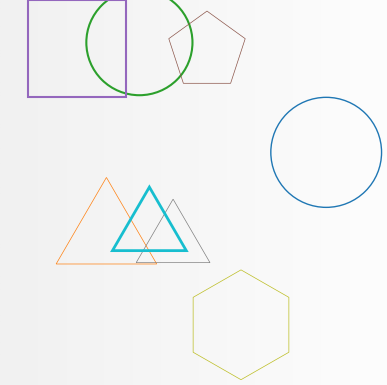[{"shape": "circle", "thickness": 1, "radius": 0.71, "center": [0.842, 0.604]}, {"shape": "triangle", "thickness": 0.5, "radius": 0.75, "center": [0.275, 0.389]}, {"shape": "circle", "thickness": 1.5, "radius": 0.68, "center": [0.36, 0.89]}, {"shape": "square", "thickness": 1.5, "radius": 0.63, "center": [0.198, 0.873]}, {"shape": "pentagon", "thickness": 0.5, "radius": 0.52, "center": [0.534, 0.868]}, {"shape": "triangle", "thickness": 0.5, "radius": 0.55, "center": [0.447, 0.373]}, {"shape": "hexagon", "thickness": 0.5, "radius": 0.71, "center": [0.622, 0.156]}, {"shape": "triangle", "thickness": 2, "radius": 0.55, "center": [0.385, 0.404]}]